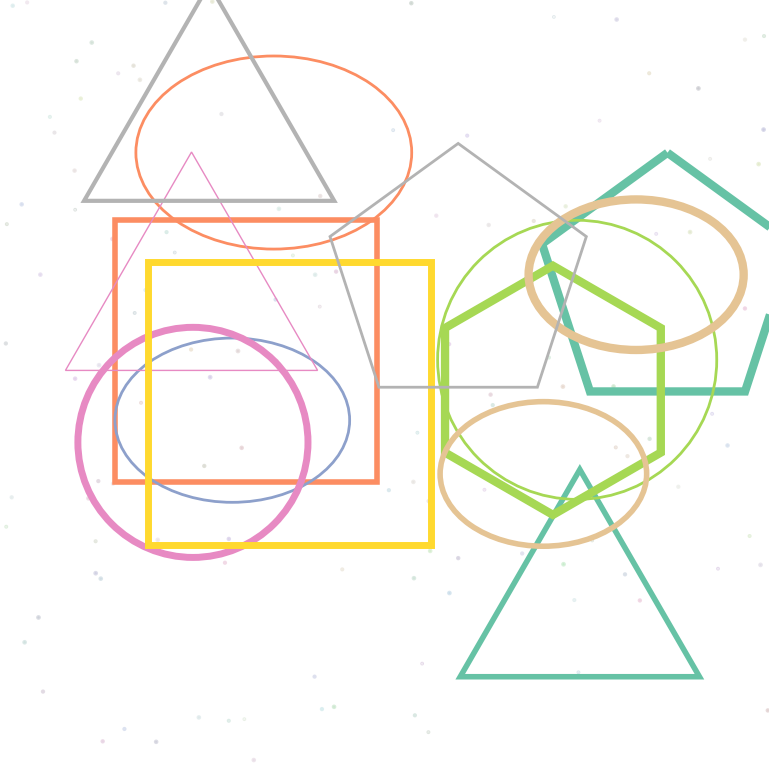[{"shape": "triangle", "thickness": 2, "radius": 0.9, "center": [0.753, 0.211]}, {"shape": "pentagon", "thickness": 3, "radius": 0.86, "center": [0.867, 0.63]}, {"shape": "square", "thickness": 2, "radius": 0.85, "center": [0.32, 0.544]}, {"shape": "oval", "thickness": 1, "radius": 0.9, "center": [0.356, 0.802]}, {"shape": "oval", "thickness": 1, "radius": 0.76, "center": [0.302, 0.454]}, {"shape": "triangle", "thickness": 0.5, "radius": 0.95, "center": [0.249, 0.613]}, {"shape": "circle", "thickness": 2.5, "radius": 0.75, "center": [0.251, 0.425]}, {"shape": "circle", "thickness": 1, "radius": 0.91, "center": [0.75, 0.533]}, {"shape": "hexagon", "thickness": 3, "radius": 0.81, "center": [0.718, 0.493]}, {"shape": "square", "thickness": 2.5, "radius": 0.92, "center": [0.377, 0.476]}, {"shape": "oval", "thickness": 3, "radius": 0.7, "center": [0.826, 0.643]}, {"shape": "oval", "thickness": 2, "radius": 0.67, "center": [0.706, 0.384]}, {"shape": "triangle", "thickness": 1.5, "radius": 0.94, "center": [0.272, 0.833]}, {"shape": "pentagon", "thickness": 1, "radius": 0.88, "center": [0.595, 0.639]}]